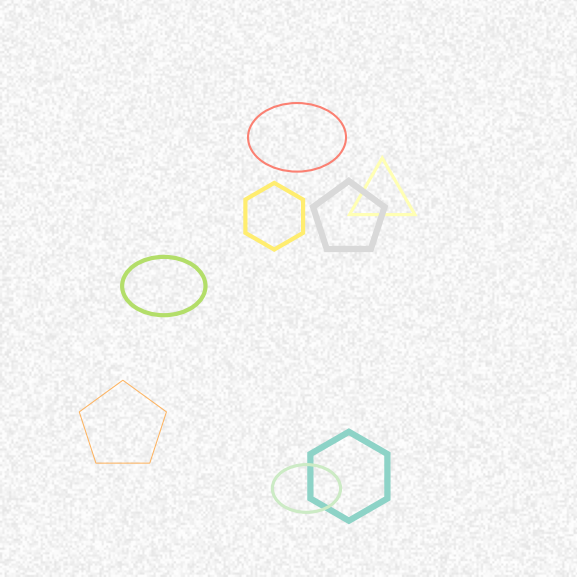[{"shape": "hexagon", "thickness": 3, "radius": 0.38, "center": [0.604, 0.174]}, {"shape": "triangle", "thickness": 1.5, "radius": 0.33, "center": [0.662, 0.66]}, {"shape": "oval", "thickness": 1, "radius": 0.42, "center": [0.514, 0.761]}, {"shape": "pentagon", "thickness": 0.5, "radius": 0.4, "center": [0.213, 0.261]}, {"shape": "oval", "thickness": 2, "radius": 0.36, "center": [0.284, 0.504]}, {"shape": "pentagon", "thickness": 3, "radius": 0.33, "center": [0.604, 0.621]}, {"shape": "oval", "thickness": 1.5, "radius": 0.3, "center": [0.531, 0.153]}, {"shape": "hexagon", "thickness": 2, "radius": 0.29, "center": [0.475, 0.625]}]